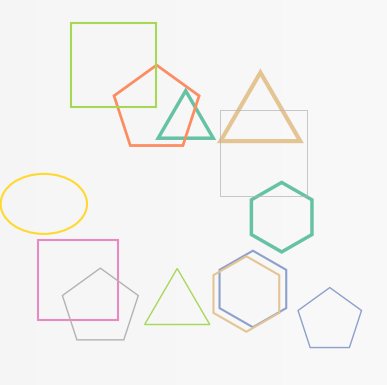[{"shape": "triangle", "thickness": 2.5, "radius": 0.41, "center": [0.479, 0.682]}, {"shape": "hexagon", "thickness": 2.5, "radius": 0.45, "center": [0.727, 0.436]}, {"shape": "pentagon", "thickness": 2, "radius": 0.58, "center": [0.404, 0.715]}, {"shape": "hexagon", "thickness": 1.5, "radius": 0.5, "center": [0.653, 0.249]}, {"shape": "pentagon", "thickness": 1, "radius": 0.43, "center": [0.851, 0.167]}, {"shape": "square", "thickness": 1.5, "radius": 0.52, "center": [0.201, 0.272]}, {"shape": "triangle", "thickness": 1, "radius": 0.49, "center": [0.457, 0.206]}, {"shape": "square", "thickness": 1.5, "radius": 0.55, "center": [0.293, 0.83]}, {"shape": "oval", "thickness": 1.5, "radius": 0.56, "center": [0.113, 0.47]}, {"shape": "triangle", "thickness": 3, "radius": 0.59, "center": [0.672, 0.693]}, {"shape": "hexagon", "thickness": 1.5, "radius": 0.49, "center": [0.636, 0.236]}, {"shape": "square", "thickness": 0.5, "radius": 0.56, "center": [0.679, 0.602]}, {"shape": "pentagon", "thickness": 1, "radius": 0.51, "center": [0.259, 0.201]}]